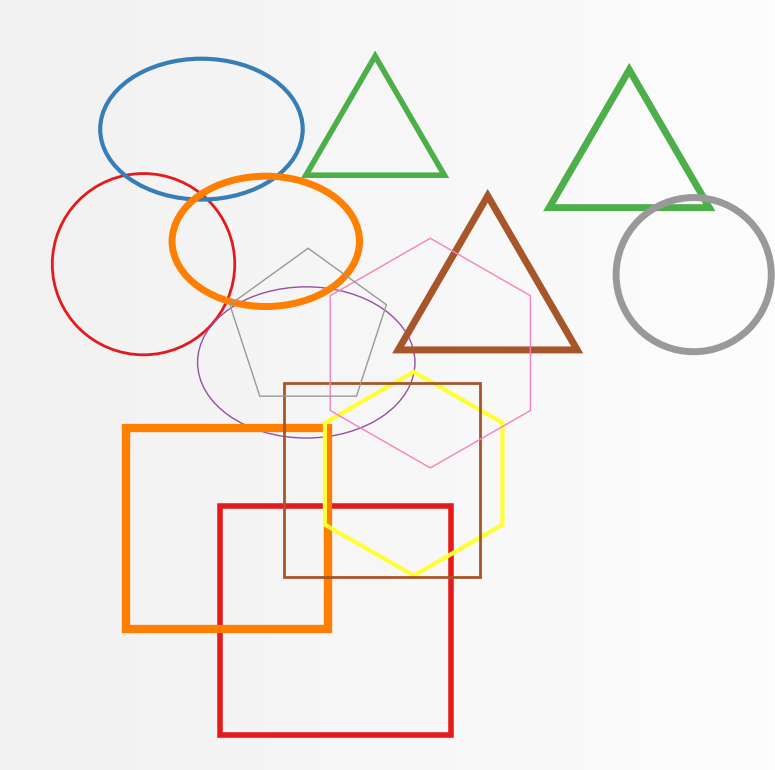[{"shape": "circle", "thickness": 1, "radius": 0.59, "center": [0.185, 0.657]}, {"shape": "square", "thickness": 2, "radius": 0.74, "center": [0.433, 0.194]}, {"shape": "oval", "thickness": 1.5, "radius": 0.65, "center": [0.26, 0.832]}, {"shape": "triangle", "thickness": 2, "radius": 0.52, "center": [0.484, 0.824]}, {"shape": "triangle", "thickness": 2.5, "radius": 0.6, "center": [0.812, 0.79]}, {"shape": "oval", "thickness": 0.5, "radius": 0.7, "center": [0.395, 0.529]}, {"shape": "oval", "thickness": 2.5, "radius": 0.6, "center": [0.343, 0.687]}, {"shape": "square", "thickness": 3, "radius": 0.65, "center": [0.292, 0.314]}, {"shape": "hexagon", "thickness": 1.5, "radius": 0.66, "center": [0.534, 0.385]}, {"shape": "square", "thickness": 1, "radius": 0.63, "center": [0.493, 0.377]}, {"shape": "triangle", "thickness": 2.5, "radius": 0.67, "center": [0.629, 0.612]}, {"shape": "hexagon", "thickness": 0.5, "radius": 0.75, "center": [0.555, 0.541]}, {"shape": "pentagon", "thickness": 0.5, "radius": 0.53, "center": [0.398, 0.571]}, {"shape": "circle", "thickness": 2.5, "radius": 0.5, "center": [0.895, 0.643]}]